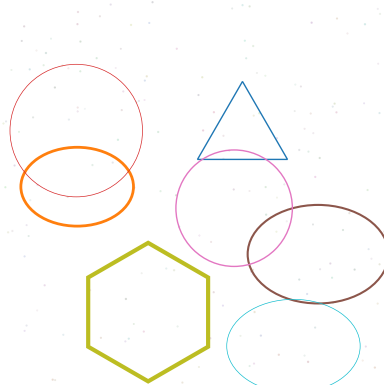[{"shape": "triangle", "thickness": 1, "radius": 0.67, "center": [0.63, 0.653]}, {"shape": "oval", "thickness": 2, "radius": 0.73, "center": [0.2, 0.515]}, {"shape": "circle", "thickness": 0.5, "radius": 0.86, "center": [0.198, 0.661]}, {"shape": "oval", "thickness": 1.5, "radius": 0.91, "center": [0.826, 0.34]}, {"shape": "circle", "thickness": 1, "radius": 0.76, "center": [0.608, 0.459]}, {"shape": "hexagon", "thickness": 3, "radius": 0.9, "center": [0.385, 0.189]}, {"shape": "oval", "thickness": 0.5, "radius": 0.87, "center": [0.762, 0.101]}]